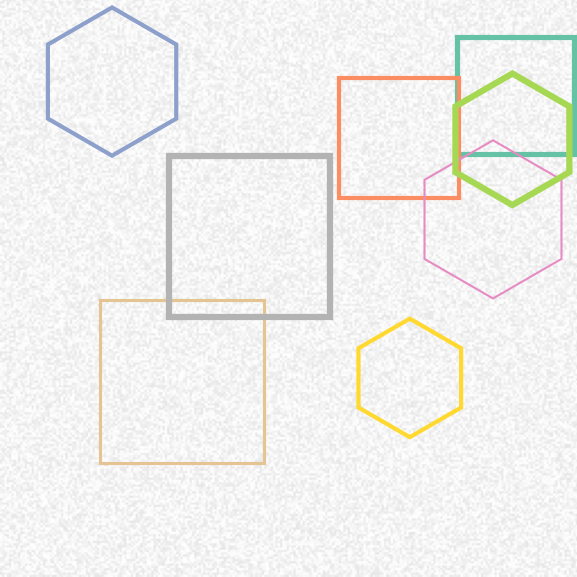[{"shape": "square", "thickness": 2.5, "radius": 0.51, "center": [0.892, 0.834]}, {"shape": "square", "thickness": 2, "radius": 0.52, "center": [0.69, 0.76]}, {"shape": "hexagon", "thickness": 2, "radius": 0.64, "center": [0.194, 0.858]}, {"shape": "hexagon", "thickness": 1, "radius": 0.68, "center": [0.854, 0.619]}, {"shape": "hexagon", "thickness": 3, "radius": 0.57, "center": [0.887, 0.758]}, {"shape": "hexagon", "thickness": 2, "radius": 0.51, "center": [0.71, 0.345]}, {"shape": "square", "thickness": 1.5, "radius": 0.71, "center": [0.315, 0.338]}, {"shape": "square", "thickness": 3, "radius": 0.7, "center": [0.433, 0.59]}]